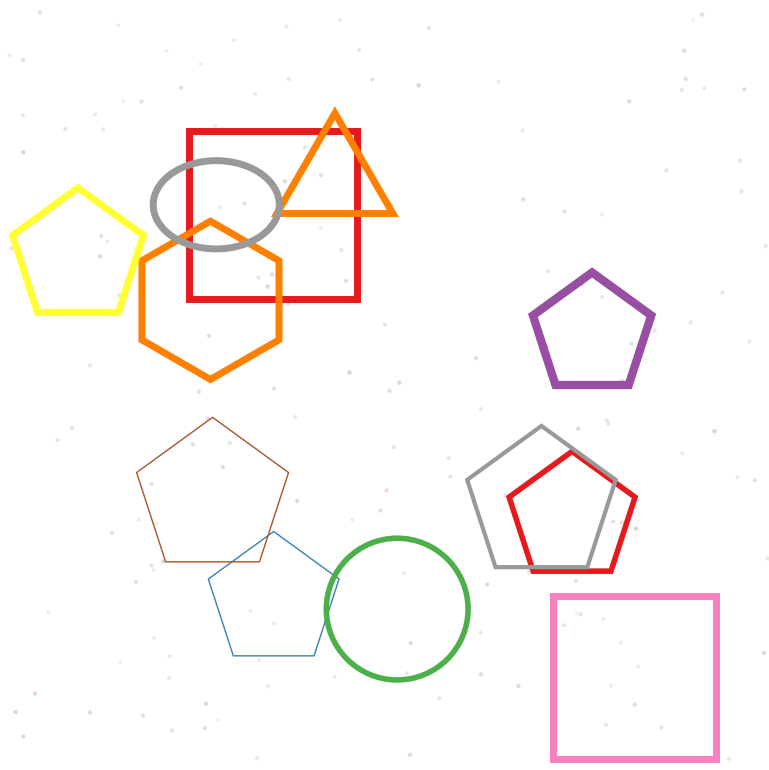[{"shape": "pentagon", "thickness": 2, "radius": 0.43, "center": [0.743, 0.328]}, {"shape": "square", "thickness": 2.5, "radius": 0.54, "center": [0.355, 0.721]}, {"shape": "pentagon", "thickness": 0.5, "radius": 0.45, "center": [0.355, 0.22]}, {"shape": "circle", "thickness": 2, "radius": 0.46, "center": [0.516, 0.209]}, {"shape": "pentagon", "thickness": 3, "radius": 0.4, "center": [0.769, 0.565]}, {"shape": "triangle", "thickness": 2.5, "radius": 0.43, "center": [0.435, 0.766]}, {"shape": "hexagon", "thickness": 2.5, "radius": 0.51, "center": [0.273, 0.61]}, {"shape": "pentagon", "thickness": 2.5, "radius": 0.45, "center": [0.101, 0.667]}, {"shape": "pentagon", "thickness": 0.5, "radius": 0.52, "center": [0.276, 0.354]}, {"shape": "square", "thickness": 2.5, "radius": 0.53, "center": [0.824, 0.12]}, {"shape": "oval", "thickness": 2.5, "radius": 0.41, "center": [0.281, 0.734]}, {"shape": "pentagon", "thickness": 1.5, "radius": 0.51, "center": [0.703, 0.345]}]